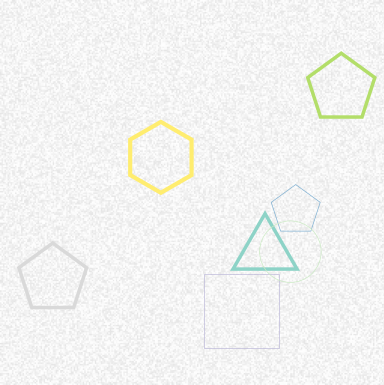[{"shape": "triangle", "thickness": 2.5, "radius": 0.48, "center": [0.688, 0.349]}, {"shape": "square", "thickness": 0.5, "radius": 0.48, "center": [0.627, 0.192]}, {"shape": "pentagon", "thickness": 0.5, "radius": 0.33, "center": [0.768, 0.454]}, {"shape": "pentagon", "thickness": 2.5, "radius": 0.46, "center": [0.886, 0.77]}, {"shape": "pentagon", "thickness": 2.5, "radius": 0.46, "center": [0.137, 0.276]}, {"shape": "circle", "thickness": 0.5, "radius": 0.4, "center": [0.754, 0.346]}, {"shape": "hexagon", "thickness": 3, "radius": 0.46, "center": [0.418, 0.591]}]